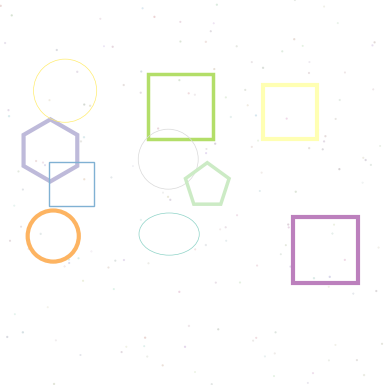[{"shape": "oval", "thickness": 0.5, "radius": 0.39, "center": [0.439, 0.392]}, {"shape": "square", "thickness": 3, "radius": 0.35, "center": [0.754, 0.709]}, {"shape": "hexagon", "thickness": 3, "radius": 0.4, "center": [0.131, 0.609]}, {"shape": "square", "thickness": 1, "radius": 0.29, "center": [0.187, 0.522]}, {"shape": "circle", "thickness": 3, "radius": 0.33, "center": [0.138, 0.387]}, {"shape": "square", "thickness": 2.5, "radius": 0.42, "center": [0.468, 0.724]}, {"shape": "circle", "thickness": 0.5, "radius": 0.39, "center": [0.437, 0.587]}, {"shape": "square", "thickness": 3, "radius": 0.42, "center": [0.845, 0.35]}, {"shape": "pentagon", "thickness": 2.5, "radius": 0.3, "center": [0.538, 0.518]}, {"shape": "circle", "thickness": 0.5, "radius": 0.41, "center": [0.169, 0.764]}]